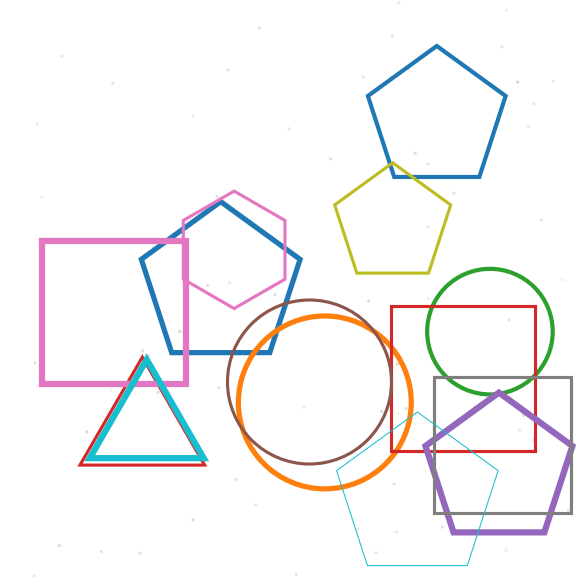[{"shape": "pentagon", "thickness": 2.5, "radius": 0.72, "center": [0.382, 0.505]}, {"shape": "pentagon", "thickness": 2, "radius": 0.63, "center": [0.756, 0.794]}, {"shape": "circle", "thickness": 2.5, "radius": 0.75, "center": [0.562, 0.302]}, {"shape": "circle", "thickness": 2, "radius": 0.54, "center": [0.848, 0.425]}, {"shape": "square", "thickness": 1.5, "radius": 0.63, "center": [0.802, 0.344]}, {"shape": "triangle", "thickness": 1.5, "radius": 0.62, "center": [0.246, 0.256]}, {"shape": "pentagon", "thickness": 3, "radius": 0.67, "center": [0.864, 0.186]}, {"shape": "circle", "thickness": 1.5, "radius": 0.71, "center": [0.536, 0.338]}, {"shape": "hexagon", "thickness": 1.5, "radius": 0.51, "center": [0.405, 0.567]}, {"shape": "square", "thickness": 3, "radius": 0.62, "center": [0.197, 0.458]}, {"shape": "square", "thickness": 1.5, "radius": 0.59, "center": [0.87, 0.228]}, {"shape": "pentagon", "thickness": 1.5, "radius": 0.53, "center": [0.68, 0.612]}, {"shape": "pentagon", "thickness": 0.5, "radius": 0.74, "center": [0.723, 0.139]}, {"shape": "triangle", "thickness": 3, "radius": 0.57, "center": [0.254, 0.263]}]